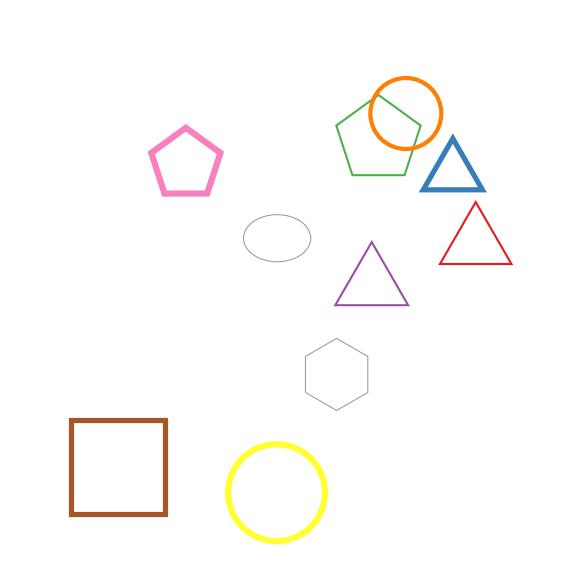[{"shape": "triangle", "thickness": 1, "radius": 0.36, "center": [0.824, 0.578]}, {"shape": "triangle", "thickness": 2.5, "radius": 0.3, "center": [0.784, 0.7]}, {"shape": "pentagon", "thickness": 1, "radius": 0.38, "center": [0.655, 0.758]}, {"shape": "triangle", "thickness": 1, "radius": 0.36, "center": [0.644, 0.507]}, {"shape": "circle", "thickness": 2, "radius": 0.31, "center": [0.703, 0.803]}, {"shape": "circle", "thickness": 3, "radius": 0.42, "center": [0.479, 0.146]}, {"shape": "square", "thickness": 2.5, "radius": 0.41, "center": [0.205, 0.191]}, {"shape": "pentagon", "thickness": 3, "radius": 0.31, "center": [0.322, 0.715]}, {"shape": "hexagon", "thickness": 0.5, "radius": 0.31, "center": [0.583, 0.351]}, {"shape": "oval", "thickness": 0.5, "radius": 0.29, "center": [0.48, 0.587]}]